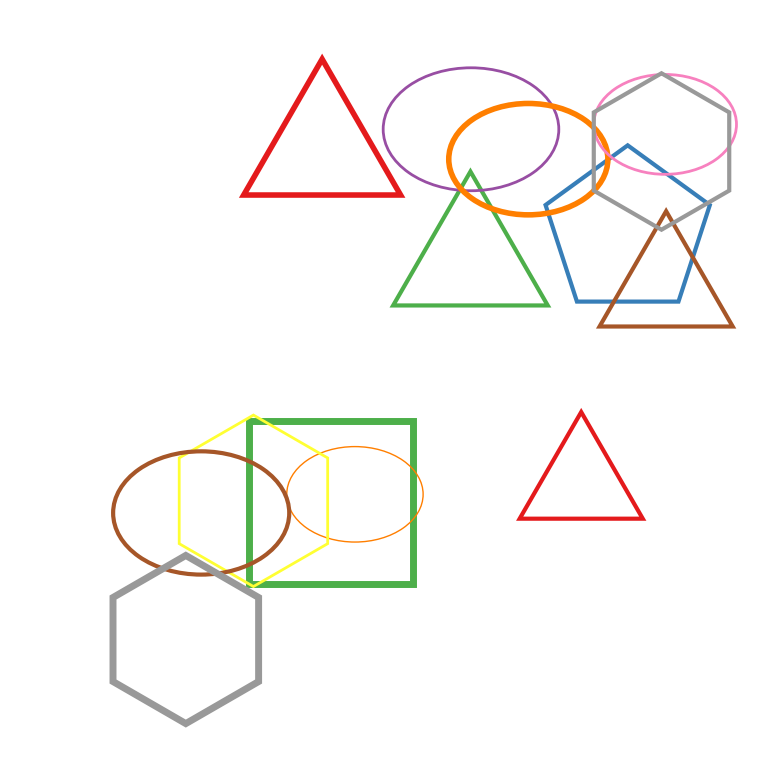[{"shape": "triangle", "thickness": 1.5, "radius": 0.46, "center": [0.755, 0.373]}, {"shape": "triangle", "thickness": 2, "radius": 0.59, "center": [0.418, 0.806]}, {"shape": "pentagon", "thickness": 1.5, "radius": 0.56, "center": [0.815, 0.699]}, {"shape": "triangle", "thickness": 1.5, "radius": 0.58, "center": [0.611, 0.661]}, {"shape": "square", "thickness": 2.5, "radius": 0.53, "center": [0.43, 0.348]}, {"shape": "oval", "thickness": 1, "radius": 0.57, "center": [0.612, 0.832]}, {"shape": "oval", "thickness": 2, "radius": 0.52, "center": [0.686, 0.793]}, {"shape": "oval", "thickness": 0.5, "radius": 0.44, "center": [0.461, 0.358]}, {"shape": "hexagon", "thickness": 1, "radius": 0.56, "center": [0.329, 0.35]}, {"shape": "oval", "thickness": 1.5, "radius": 0.57, "center": [0.261, 0.334]}, {"shape": "triangle", "thickness": 1.5, "radius": 0.5, "center": [0.865, 0.626]}, {"shape": "oval", "thickness": 1, "radius": 0.46, "center": [0.864, 0.838]}, {"shape": "hexagon", "thickness": 1.5, "radius": 0.51, "center": [0.859, 0.803]}, {"shape": "hexagon", "thickness": 2.5, "radius": 0.55, "center": [0.241, 0.169]}]